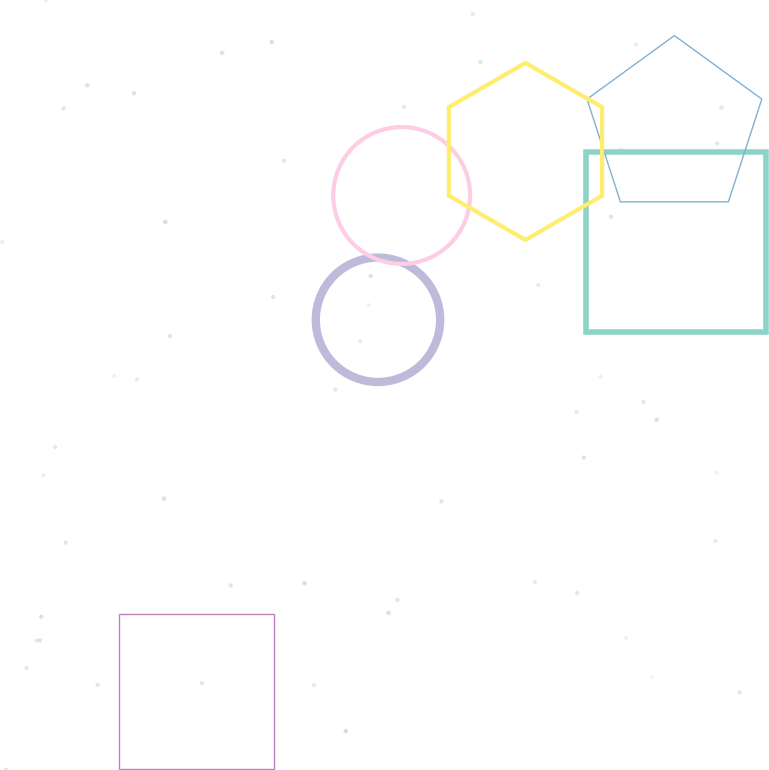[{"shape": "square", "thickness": 2, "radius": 0.58, "center": [0.878, 0.686]}, {"shape": "circle", "thickness": 3, "radius": 0.4, "center": [0.491, 0.585]}, {"shape": "pentagon", "thickness": 0.5, "radius": 0.6, "center": [0.876, 0.834]}, {"shape": "circle", "thickness": 1.5, "radius": 0.44, "center": [0.522, 0.746]}, {"shape": "square", "thickness": 0.5, "radius": 0.5, "center": [0.256, 0.102]}, {"shape": "hexagon", "thickness": 1.5, "radius": 0.57, "center": [0.682, 0.803]}]